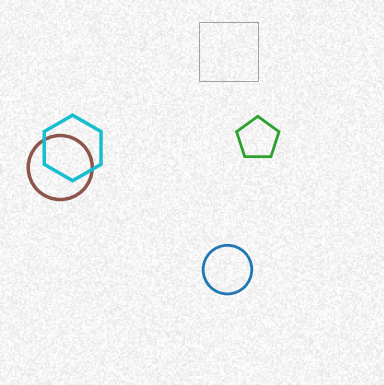[{"shape": "circle", "thickness": 2, "radius": 0.32, "center": [0.591, 0.3]}, {"shape": "pentagon", "thickness": 2, "radius": 0.29, "center": [0.67, 0.64]}, {"shape": "circle", "thickness": 2.5, "radius": 0.42, "center": [0.156, 0.565]}, {"shape": "square", "thickness": 0.5, "radius": 0.38, "center": [0.594, 0.866]}, {"shape": "hexagon", "thickness": 2.5, "radius": 0.43, "center": [0.189, 0.616]}]